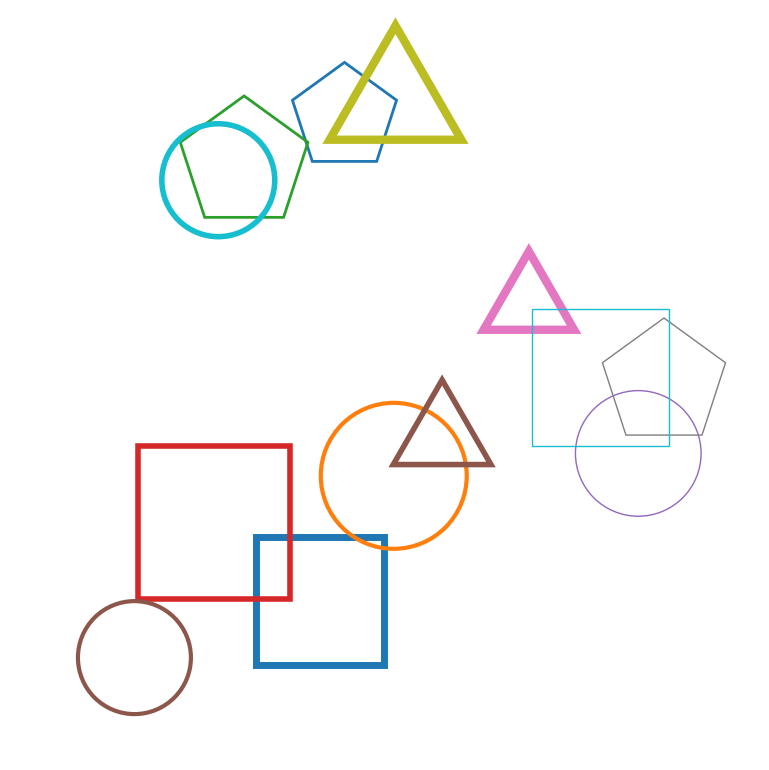[{"shape": "pentagon", "thickness": 1, "radius": 0.36, "center": [0.447, 0.848]}, {"shape": "square", "thickness": 2.5, "radius": 0.42, "center": [0.415, 0.22]}, {"shape": "circle", "thickness": 1.5, "radius": 0.47, "center": [0.511, 0.382]}, {"shape": "pentagon", "thickness": 1, "radius": 0.44, "center": [0.317, 0.788]}, {"shape": "square", "thickness": 2, "radius": 0.49, "center": [0.278, 0.322]}, {"shape": "circle", "thickness": 0.5, "radius": 0.41, "center": [0.829, 0.411]}, {"shape": "triangle", "thickness": 2, "radius": 0.37, "center": [0.574, 0.433]}, {"shape": "circle", "thickness": 1.5, "radius": 0.37, "center": [0.175, 0.146]}, {"shape": "triangle", "thickness": 3, "radius": 0.34, "center": [0.687, 0.606]}, {"shape": "pentagon", "thickness": 0.5, "radius": 0.42, "center": [0.862, 0.503]}, {"shape": "triangle", "thickness": 3, "radius": 0.49, "center": [0.514, 0.868]}, {"shape": "circle", "thickness": 2, "radius": 0.37, "center": [0.283, 0.766]}, {"shape": "square", "thickness": 0.5, "radius": 0.45, "center": [0.78, 0.51]}]